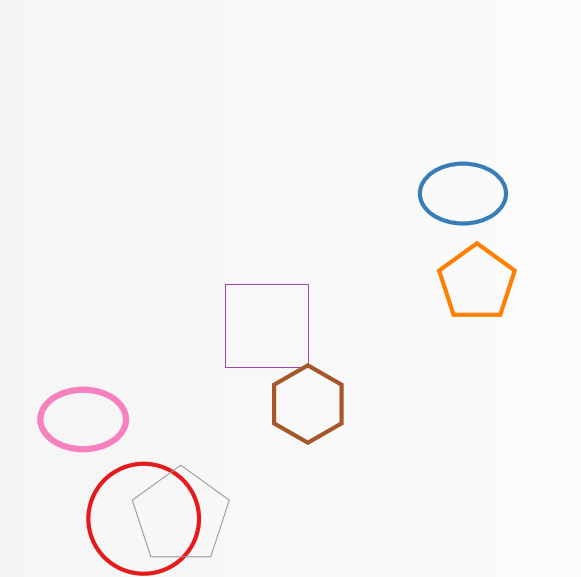[{"shape": "circle", "thickness": 2, "radius": 0.48, "center": [0.247, 0.101]}, {"shape": "oval", "thickness": 2, "radius": 0.37, "center": [0.796, 0.664]}, {"shape": "square", "thickness": 0.5, "radius": 0.36, "center": [0.459, 0.435]}, {"shape": "pentagon", "thickness": 2, "radius": 0.34, "center": [0.821, 0.509]}, {"shape": "hexagon", "thickness": 2, "radius": 0.34, "center": [0.53, 0.299]}, {"shape": "oval", "thickness": 3, "radius": 0.37, "center": [0.143, 0.273]}, {"shape": "pentagon", "thickness": 0.5, "radius": 0.44, "center": [0.311, 0.106]}]